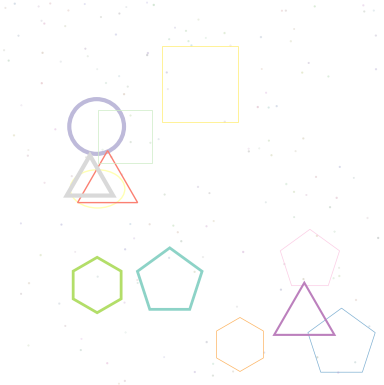[{"shape": "pentagon", "thickness": 2, "radius": 0.44, "center": [0.441, 0.268]}, {"shape": "oval", "thickness": 1, "radius": 0.35, "center": [0.253, 0.509]}, {"shape": "circle", "thickness": 3, "radius": 0.36, "center": [0.251, 0.671]}, {"shape": "triangle", "thickness": 1, "radius": 0.45, "center": [0.28, 0.519]}, {"shape": "pentagon", "thickness": 0.5, "radius": 0.46, "center": [0.887, 0.108]}, {"shape": "hexagon", "thickness": 0.5, "radius": 0.35, "center": [0.623, 0.105]}, {"shape": "hexagon", "thickness": 2, "radius": 0.36, "center": [0.252, 0.26]}, {"shape": "pentagon", "thickness": 0.5, "radius": 0.4, "center": [0.805, 0.323]}, {"shape": "triangle", "thickness": 3, "radius": 0.35, "center": [0.234, 0.527]}, {"shape": "triangle", "thickness": 1.5, "radius": 0.45, "center": [0.79, 0.175]}, {"shape": "square", "thickness": 0.5, "radius": 0.35, "center": [0.325, 0.645]}, {"shape": "square", "thickness": 0.5, "radius": 0.49, "center": [0.519, 0.781]}]